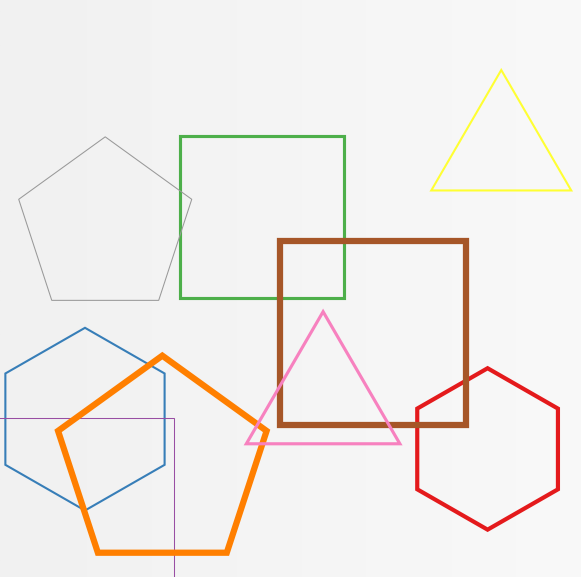[{"shape": "hexagon", "thickness": 2, "radius": 0.7, "center": [0.839, 0.222]}, {"shape": "hexagon", "thickness": 1, "radius": 0.79, "center": [0.146, 0.273]}, {"shape": "square", "thickness": 1.5, "radius": 0.7, "center": [0.451, 0.624]}, {"shape": "square", "thickness": 0.5, "radius": 0.85, "center": [0.13, 0.104]}, {"shape": "pentagon", "thickness": 3, "radius": 0.94, "center": [0.279, 0.195]}, {"shape": "triangle", "thickness": 1, "radius": 0.7, "center": [0.862, 0.739]}, {"shape": "square", "thickness": 3, "radius": 0.8, "center": [0.642, 0.423]}, {"shape": "triangle", "thickness": 1.5, "radius": 0.76, "center": [0.556, 0.307]}, {"shape": "pentagon", "thickness": 0.5, "radius": 0.78, "center": [0.181, 0.606]}]